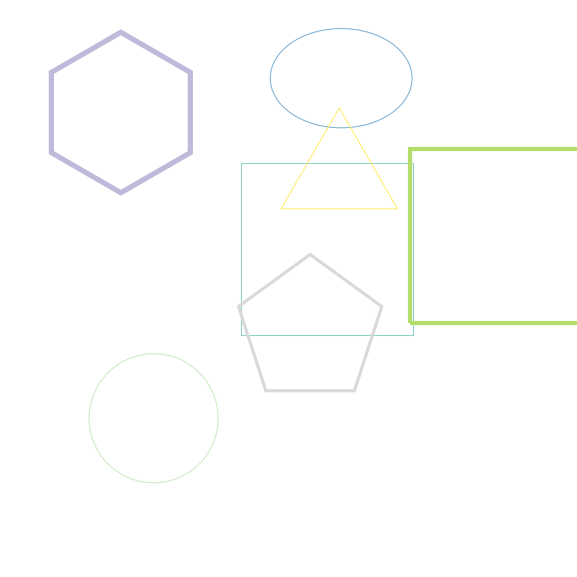[{"shape": "square", "thickness": 0.5, "radius": 0.74, "center": [0.566, 0.568]}, {"shape": "hexagon", "thickness": 2.5, "radius": 0.69, "center": [0.209, 0.804]}, {"shape": "oval", "thickness": 0.5, "radius": 0.61, "center": [0.591, 0.864]}, {"shape": "square", "thickness": 2, "radius": 0.75, "center": [0.86, 0.591]}, {"shape": "pentagon", "thickness": 1.5, "radius": 0.65, "center": [0.537, 0.428]}, {"shape": "circle", "thickness": 0.5, "radius": 0.56, "center": [0.266, 0.275]}, {"shape": "triangle", "thickness": 0.5, "radius": 0.58, "center": [0.587, 0.696]}]